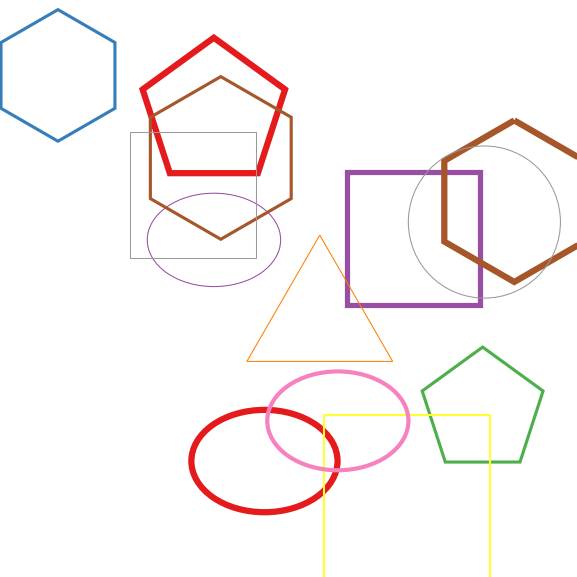[{"shape": "pentagon", "thickness": 3, "radius": 0.65, "center": [0.37, 0.804]}, {"shape": "oval", "thickness": 3, "radius": 0.63, "center": [0.458, 0.201]}, {"shape": "hexagon", "thickness": 1.5, "radius": 0.57, "center": [0.1, 0.869]}, {"shape": "pentagon", "thickness": 1.5, "radius": 0.55, "center": [0.836, 0.288]}, {"shape": "oval", "thickness": 0.5, "radius": 0.58, "center": [0.37, 0.584]}, {"shape": "square", "thickness": 2.5, "radius": 0.58, "center": [0.716, 0.586]}, {"shape": "triangle", "thickness": 0.5, "radius": 0.73, "center": [0.554, 0.446]}, {"shape": "square", "thickness": 1, "radius": 0.72, "center": [0.704, 0.137]}, {"shape": "hexagon", "thickness": 1.5, "radius": 0.7, "center": [0.382, 0.726]}, {"shape": "hexagon", "thickness": 3, "radius": 0.7, "center": [0.891, 0.651]}, {"shape": "oval", "thickness": 2, "radius": 0.61, "center": [0.585, 0.27]}, {"shape": "square", "thickness": 0.5, "radius": 0.55, "center": [0.334, 0.661]}, {"shape": "circle", "thickness": 0.5, "radius": 0.66, "center": [0.839, 0.615]}]